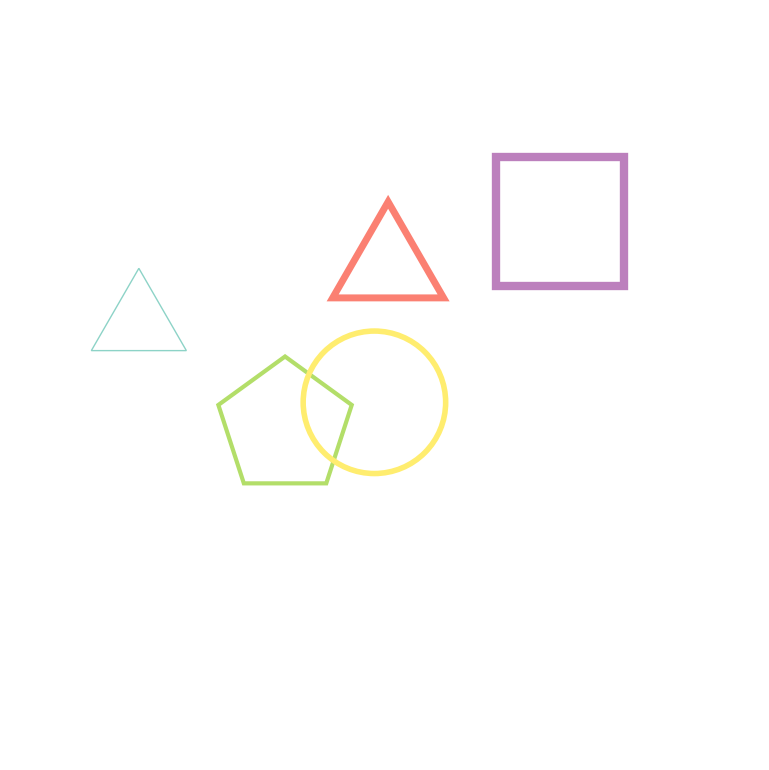[{"shape": "triangle", "thickness": 0.5, "radius": 0.36, "center": [0.18, 0.58]}, {"shape": "triangle", "thickness": 2.5, "radius": 0.42, "center": [0.504, 0.655]}, {"shape": "pentagon", "thickness": 1.5, "radius": 0.46, "center": [0.37, 0.446]}, {"shape": "square", "thickness": 3, "radius": 0.42, "center": [0.727, 0.713]}, {"shape": "circle", "thickness": 2, "radius": 0.46, "center": [0.486, 0.478]}]